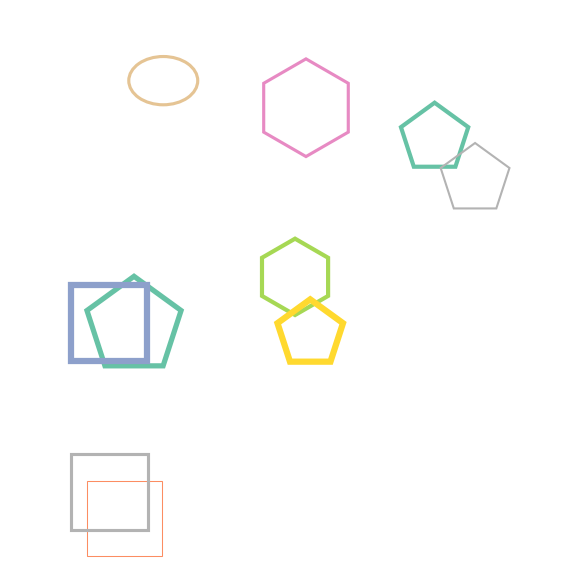[{"shape": "pentagon", "thickness": 2.5, "radius": 0.43, "center": [0.232, 0.435]}, {"shape": "pentagon", "thickness": 2, "radius": 0.31, "center": [0.753, 0.76]}, {"shape": "square", "thickness": 0.5, "radius": 0.32, "center": [0.215, 0.101]}, {"shape": "square", "thickness": 3, "radius": 0.33, "center": [0.189, 0.44]}, {"shape": "hexagon", "thickness": 1.5, "radius": 0.42, "center": [0.53, 0.813]}, {"shape": "hexagon", "thickness": 2, "radius": 0.33, "center": [0.511, 0.52]}, {"shape": "pentagon", "thickness": 3, "radius": 0.3, "center": [0.537, 0.421]}, {"shape": "oval", "thickness": 1.5, "radius": 0.3, "center": [0.283, 0.859]}, {"shape": "pentagon", "thickness": 1, "radius": 0.31, "center": [0.823, 0.689]}, {"shape": "square", "thickness": 1.5, "radius": 0.33, "center": [0.19, 0.147]}]